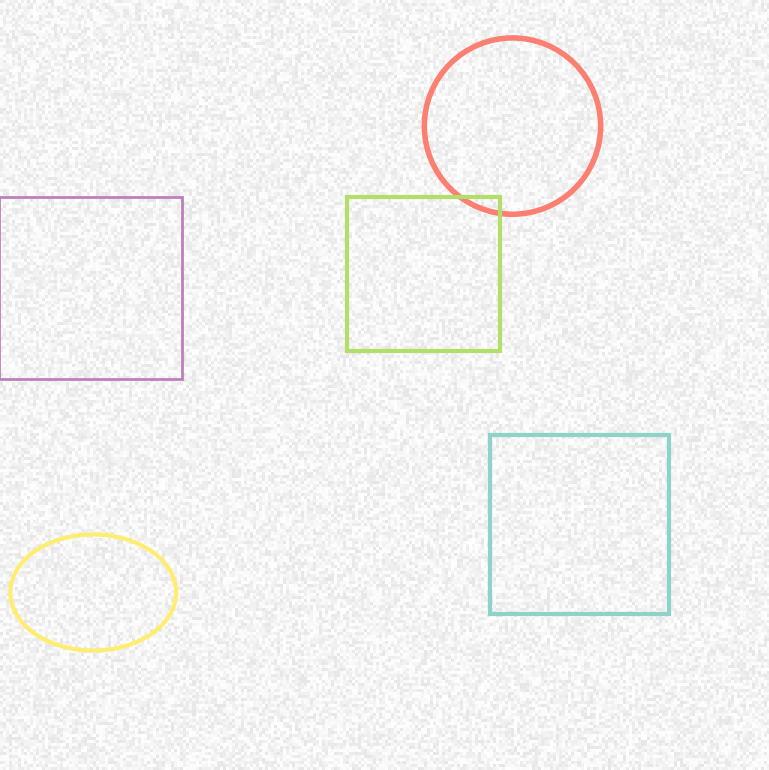[{"shape": "square", "thickness": 1.5, "radius": 0.58, "center": [0.752, 0.319]}, {"shape": "circle", "thickness": 2, "radius": 0.57, "center": [0.666, 0.836]}, {"shape": "square", "thickness": 1.5, "radius": 0.5, "center": [0.55, 0.644]}, {"shape": "square", "thickness": 1, "radius": 0.59, "center": [0.118, 0.626]}, {"shape": "oval", "thickness": 1.5, "radius": 0.54, "center": [0.121, 0.231]}]